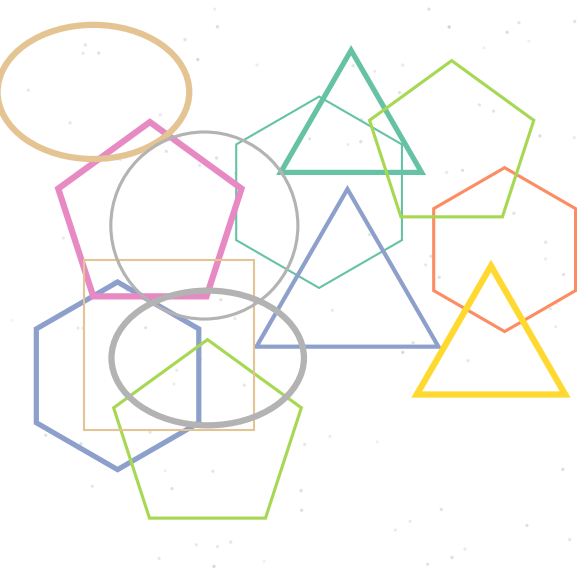[{"shape": "triangle", "thickness": 2.5, "radius": 0.7, "center": [0.608, 0.771]}, {"shape": "hexagon", "thickness": 1, "radius": 0.83, "center": [0.553, 0.666]}, {"shape": "hexagon", "thickness": 1.5, "radius": 0.71, "center": [0.874, 0.567]}, {"shape": "triangle", "thickness": 2, "radius": 0.91, "center": [0.602, 0.49]}, {"shape": "hexagon", "thickness": 2.5, "radius": 0.81, "center": [0.204, 0.348]}, {"shape": "pentagon", "thickness": 3, "radius": 0.83, "center": [0.26, 0.621]}, {"shape": "pentagon", "thickness": 1.5, "radius": 0.75, "center": [0.782, 0.745]}, {"shape": "pentagon", "thickness": 1.5, "radius": 0.85, "center": [0.359, 0.24]}, {"shape": "triangle", "thickness": 3, "radius": 0.74, "center": [0.85, 0.39]}, {"shape": "square", "thickness": 1, "radius": 0.74, "center": [0.292, 0.402]}, {"shape": "oval", "thickness": 3, "radius": 0.83, "center": [0.162, 0.84]}, {"shape": "oval", "thickness": 3, "radius": 0.83, "center": [0.36, 0.379]}, {"shape": "circle", "thickness": 1.5, "radius": 0.81, "center": [0.354, 0.609]}]